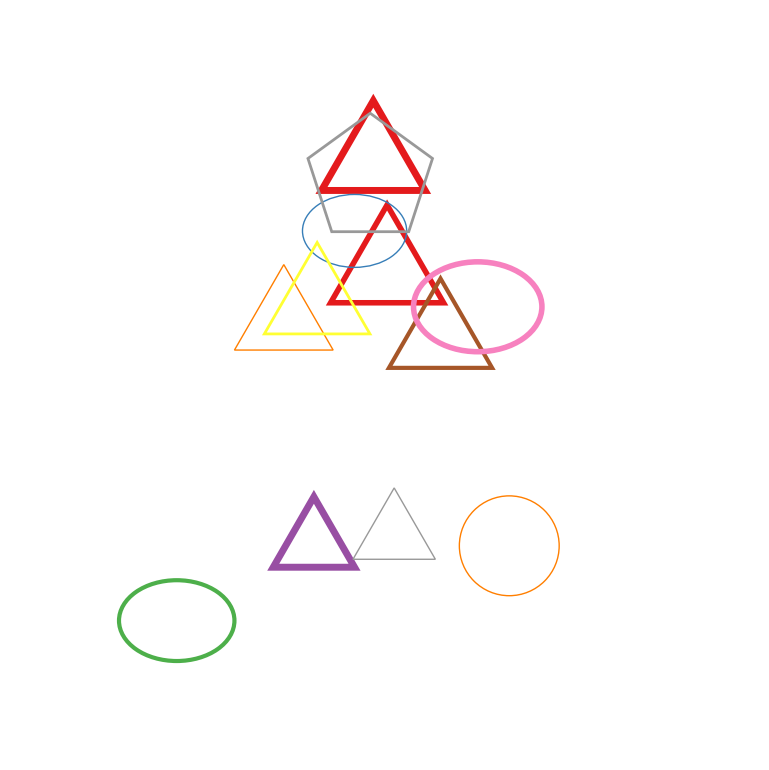[{"shape": "triangle", "thickness": 2.5, "radius": 0.39, "center": [0.485, 0.792]}, {"shape": "triangle", "thickness": 2, "radius": 0.42, "center": [0.503, 0.649]}, {"shape": "oval", "thickness": 0.5, "radius": 0.34, "center": [0.46, 0.7]}, {"shape": "oval", "thickness": 1.5, "radius": 0.37, "center": [0.23, 0.194]}, {"shape": "triangle", "thickness": 2.5, "radius": 0.3, "center": [0.408, 0.294]}, {"shape": "circle", "thickness": 0.5, "radius": 0.32, "center": [0.661, 0.291]}, {"shape": "triangle", "thickness": 0.5, "radius": 0.37, "center": [0.369, 0.582]}, {"shape": "triangle", "thickness": 1, "radius": 0.4, "center": [0.412, 0.606]}, {"shape": "triangle", "thickness": 1.5, "radius": 0.39, "center": [0.572, 0.561]}, {"shape": "oval", "thickness": 2, "radius": 0.42, "center": [0.62, 0.602]}, {"shape": "triangle", "thickness": 0.5, "radius": 0.31, "center": [0.512, 0.305]}, {"shape": "pentagon", "thickness": 1, "radius": 0.43, "center": [0.481, 0.768]}]